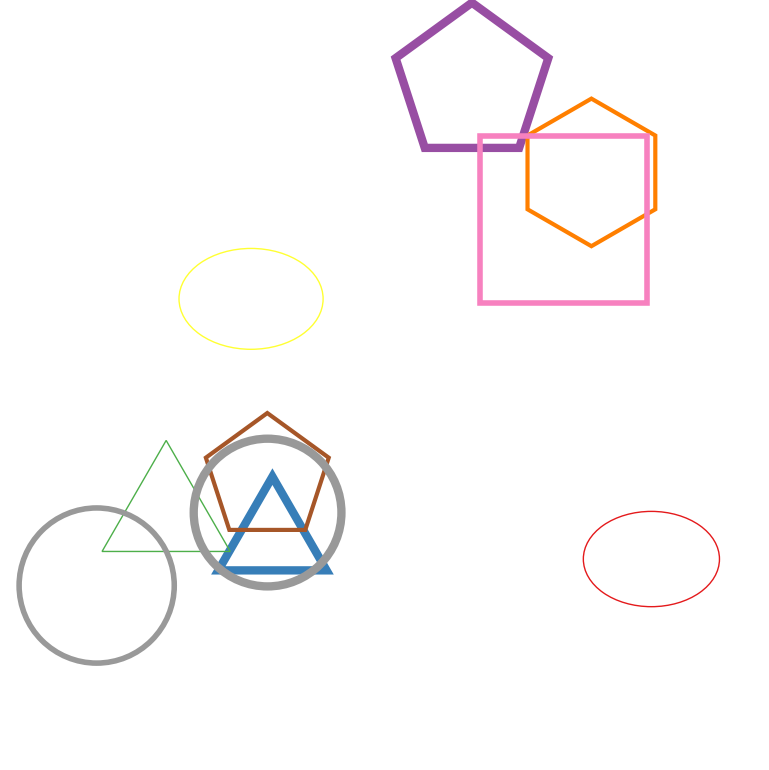[{"shape": "oval", "thickness": 0.5, "radius": 0.44, "center": [0.846, 0.274]}, {"shape": "triangle", "thickness": 3, "radius": 0.41, "center": [0.354, 0.3]}, {"shape": "triangle", "thickness": 0.5, "radius": 0.48, "center": [0.216, 0.332]}, {"shape": "pentagon", "thickness": 3, "radius": 0.52, "center": [0.613, 0.892]}, {"shape": "hexagon", "thickness": 1.5, "radius": 0.48, "center": [0.768, 0.776]}, {"shape": "oval", "thickness": 0.5, "radius": 0.47, "center": [0.326, 0.612]}, {"shape": "pentagon", "thickness": 1.5, "radius": 0.42, "center": [0.347, 0.38]}, {"shape": "square", "thickness": 2, "radius": 0.54, "center": [0.732, 0.715]}, {"shape": "circle", "thickness": 2, "radius": 0.5, "center": [0.126, 0.24]}, {"shape": "circle", "thickness": 3, "radius": 0.48, "center": [0.348, 0.334]}]